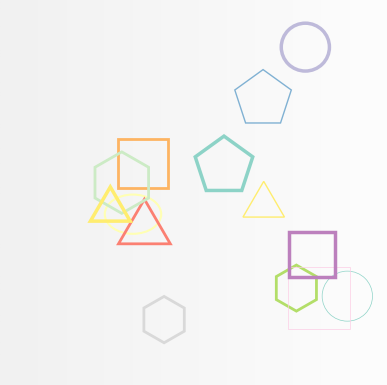[{"shape": "circle", "thickness": 0.5, "radius": 0.32, "center": [0.896, 0.231]}, {"shape": "pentagon", "thickness": 2.5, "radius": 0.39, "center": [0.578, 0.568]}, {"shape": "oval", "thickness": 1.5, "radius": 0.36, "center": [0.343, 0.444]}, {"shape": "circle", "thickness": 2.5, "radius": 0.31, "center": [0.788, 0.878]}, {"shape": "triangle", "thickness": 2, "radius": 0.39, "center": [0.373, 0.405]}, {"shape": "pentagon", "thickness": 1, "radius": 0.38, "center": [0.679, 0.743]}, {"shape": "square", "thickness": 2, "radius": 0.32, "center": [0.368, 0.575]}, {"shape": "hexagon", "thickness": 2, "radius": 0.3, "center": [0.765, 0.252]}, {"shape": "square", "thickness": 0.5, "radius": 0.4, "center": [0.823, 0.226]}, {"shape": "hexagon", "thickness": 2, "radius": 0.3, "center": [0.423, 0.17]}, {"shape": "square", "thickness": 2.5, "radius": 0.3, "center": [0.805, 0.339]}, {"shape": "hexagon", "thickness": 2, "radius": 0.4, "center": [0.314, 0.526]}, {"shape": "triangle", "thickness": 2.5, "radius": 0.3, "center": [0.285, 0.455]}, {"shape": "triangle", "thickness": 1, "radius": 0.31, "center": [0.681, 0.467]}]